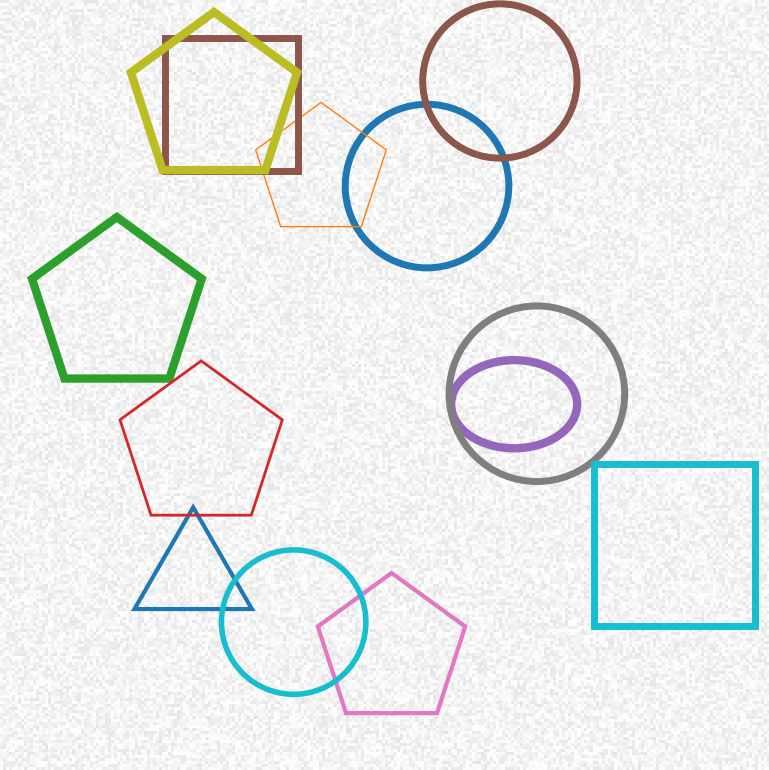[{"shape": "circle", "thickness": 2.5, "radius": 0.53, "center": [0.555, 0.758]}, {"shape": "triangle", "thickness": 1.5, "radius": 0.44, "center": [0.251, 0.253]}, {"shape": "pentagon", "thickness": 0.5, "radius": 0.45, "center": [0.417, 0.778]}, {"shape": "pentagon", "thickness": 3, "radius": 0.58, "center": [0.152, 0.602]}, {"shape": "pentagon", "thickness": 1, "radius": 0.55, "center": [0.261, 0.421]}, {"shape": "oval", "thickness": 3, "radius": 0.41, "center": [0.668, 0.475]}, {"shape": "circle", "thickness": 2.5, "radius": 0.5, "center": [0.649, 0.895]}, {"shape": "square", "thickness": 2.5, "radius": 0.43, "center": [0.301, 0.864]}, {"shape": "pentagon", "thickness": 1.5, "radius": 0.5, "center": [0.508, 0.155]}, {"shape": "circle", "thickness": 2.5, "radius": 0.57, "center": [0.697, 0.489]}, {"shape": "pentagon", "thickness": 3, "radius": 0.57, "center": [0.278, 0.871]}, {"shape": "square", "thickness": 2.5, "radius": 0.53, "center": [0.876, 0.292]}, {"shape": "circle", "thickness": 2, "radius": 0.47, "center": [0.381, 0.192]}]